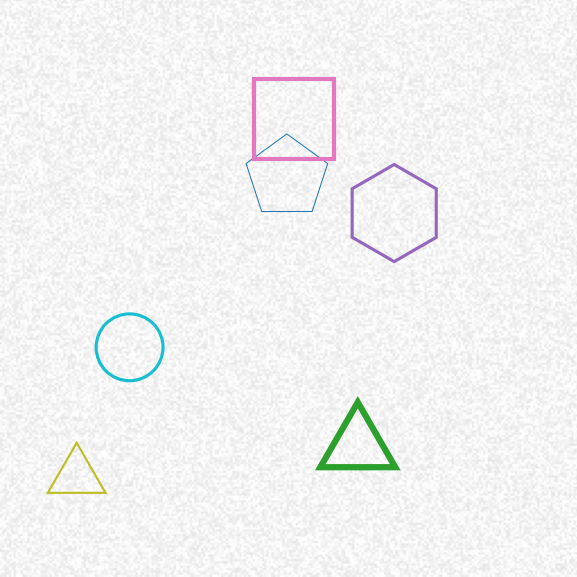[{"shape": "pentagon", "thickness": 0.5, "radius": 0.37, "center": [0.497, 0.693]}, {"shape": "triangle", "thickness": 3, "radius": 0.37, "center": [0.62, 0.228]}, {"shape": "hexagon", "thickness": 1.5, "radius": 0.42, "center": [0.683, 0.63]}, {"shape": "square", "thickness": 2, "radius": 0.35, "center": [0.509, 0.793]}, {"shape": "triangle", "thickness": 1, "radius": 0.29, "center": [0.133, 0.175]}, {"shape": "circle", "thickness": 1.5, "radius": 0.29, "center": [0.224, 0.398]}]